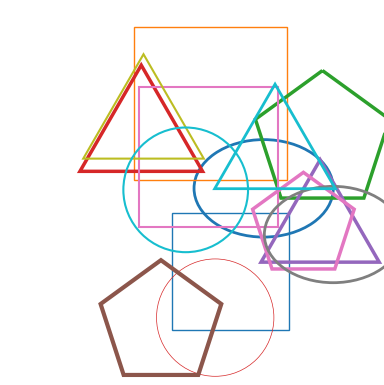[{"shape": "square", "thickness": 1, "radius": 0.76, "center": [0.598, 0.295]}, {"shape": "oval", "thickness": 2, "radius": 0.9, "center": [0.685, 0.511]}, {"shape": "square", "thickness": 1, "radius": 0.99, "center": [0.547, 0.732]}, {"shape": "pentagon", "thickness": 2.5, "radius": 0.92, "center": [0.838, 0.634]}, {"shape": "triangle", "thickness": 2.5, "radius": 0.92, "center": [0.367, 0.647]}, {"shape": "circle", "thickness": 0.5, "radius": 0.76, "center": [0.559, 0.175]}, {"shape": "triangle", "thickness": 2.5, "radius": 0.89, "center": [0.832, 0.408]}, {"shape": "pentagon", "thickness": 3, "radius": 0.82, "center": [0.418, 0.159]}, {"shape": "pentagon", "thickness": 2.5, "radius": 0.69, "center": [0.788, 0.414]}, {"shape": "square", "thickness": 1.5, "radius": 0.9, "center": [0.541, 0.592]}, {"shape": "oval", "thickness": 2, "radius": 0.89, "center": [0.865, 0.391]}, {"shape": "triangle", "thickness": 1.5, "radius": 0.9, "center": [0.373, 0.678]}, {"shape": "circle", "thickness": 1.5, "radius": 0.81, "center": [0.482, 0.507]}, {"shape": "triangle", "thickness": 2, "radius": 0.91, "center": [0.714, 0.6]}]